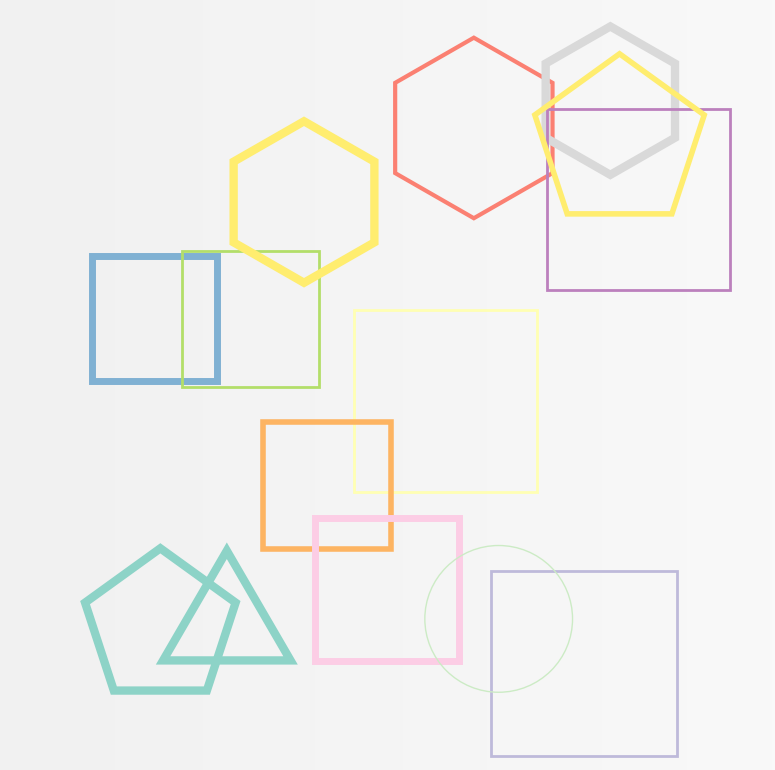[{"shape": "triangle", "thickness": 3, "radius": 0.47, "center": [0.293, 0.19]}, {"shape": "pentagon", "thickness": 3, "radius": 0.51, "center": [0.207, 0.186]}, {"shape": "square", "thickness": 1, "radius": 0.59, "center": [0.575, 0.48]}, {"shape": "square", "thickness": 1, "radius": 0.6, "center": [0.754, 0.138]}, {"shape": "hexagon", "thickness": 1.5, "radius": 0.59, "center": [0.611, 0.834]}, {"shape": "square", "thickness": 2.5, "radius": 0.4, "center": [0.199, 0.586]}, {"shape": "square", "thickness": 2, "radius": 0.41, "center": [0.422, 0.37]}, {"shape": "square", "thickness": 1, "radius": 0.44, "center": [0.323, 0.586]}, {"shape": "square", "thickness": 2.5, "radius": 0.46, "center": [0.5, 0.234]}, {"shape": "hexagon", "thickness": 3, "radius": 0.48, "center": [0.788, 0.869]}, {"shape": "square", "thickness": 1, "radius": 0.59, "center": [0.824, 0.741]}, {"shape": "circle", "thickness": 0.5, "radius": 0.48, "center": [0.643, 0.196]}, {"shape": "pentagon", "thickness": 2, "radius": 0.57, "center": [0.799, 0.815]}, {"shape": "hexagon", "thickness": 3, "radius": 0.52, "center": [0.392, 0.738]}]